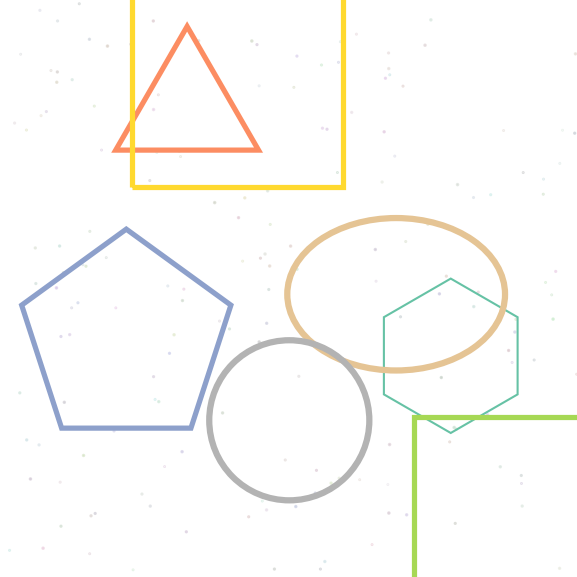[{"shape": "hexagon", "thickness": 1, "radius": 0.67, "center": [0.781, 0.383]}, {"shape": "triangle", "thickness": 2.5, "radius": 0.71, "center": [0.324, 0.811]}, {"shape": "pentagon", "thickness": 2.5, "radius": 0.95, "center": [0.219, 0.412]}, {"shape": "square", "thickness": 2.5, "radius": 0.73, "center": [0.862, 0.132]}, {"shape": "square", "thickness": 2.5, "radius": 0.91, "center": [0.411, 0.857]}, {"shape": "oval", "thickness": 3, "radius": 0.94, "center": [0.686, 0.49]}, {"shape": "circle", "thickness": 3, "radius": 0.69, "center": [0.501, 0.271]}]